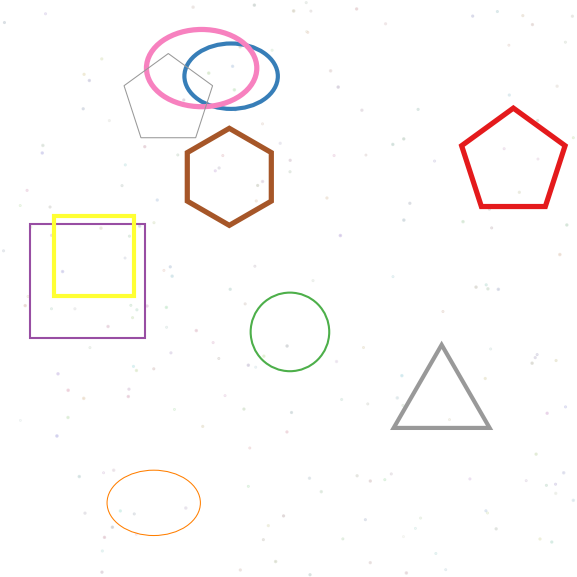[{"shape": "pentagon", "thickness": 2.5, "radius": 0.47, "center": [0.889, 0.718]}, {"shape": "oval", "thickness": 2, "radius": 0.4, "center": [0.4, 0.867]}, {"shape": "circle", "thickness": 1, "radius": 0.34, "center": [0.502, 0.424]}, {"shape": "square", "thickness": 1, "radius": 0.49, "center": [0.151, 0.512]}, {"shape": "oval", "thickness": 0.5, "radius": 0.4, "center": [0.266, 0.128]}, {"shape": "square", "thickness": 2, "radius": 0.35, "center": [0.162, 0.556]}, {"shape": "hexagon", "thickness": 2.5, "radius": 0.42, "center": [0.397, 0.693]}, {"shape": "oval", "thickness": 2.5, "radius": 0.48, "center": [0.349, 0.881]}, {"shape": "pentagon", "thickness": 0.5, "radius": 0.4, "center": [0.291, 0.826]}, {"shape": "triangle", "thickness": 2, "radius": 0.48, "center": [0.765, 0.306]}]